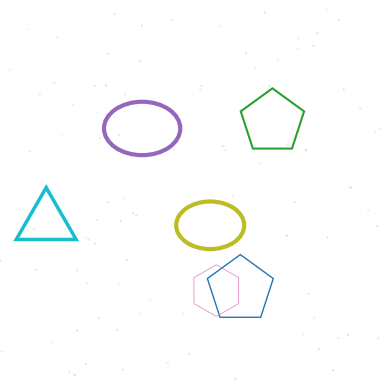[{"shape": "pentagon", "thickness": 1, "radius": 0.45, "center": [0.624, 0.249]}, {"shape": "pentagon", "thickness": 1.5, "radius": 0.43, "center": [0.708, 0.684]}, {"shape": "oval", "thickness": 3, "radius": 0.5, "center": [0.369, 0.666]}, {"shape": "hexagon", "thickness": 0.5, "radius": 0.34, "center": [0.562, 0.245]}, {"shape": "oval", "thickness": 3, "radius": 0.44, "center": [0.546, 0.415]}, {"shape": "triangle", "thickness": 2.5, "radius": 0.45, "center": [0.12, 0.423]}]